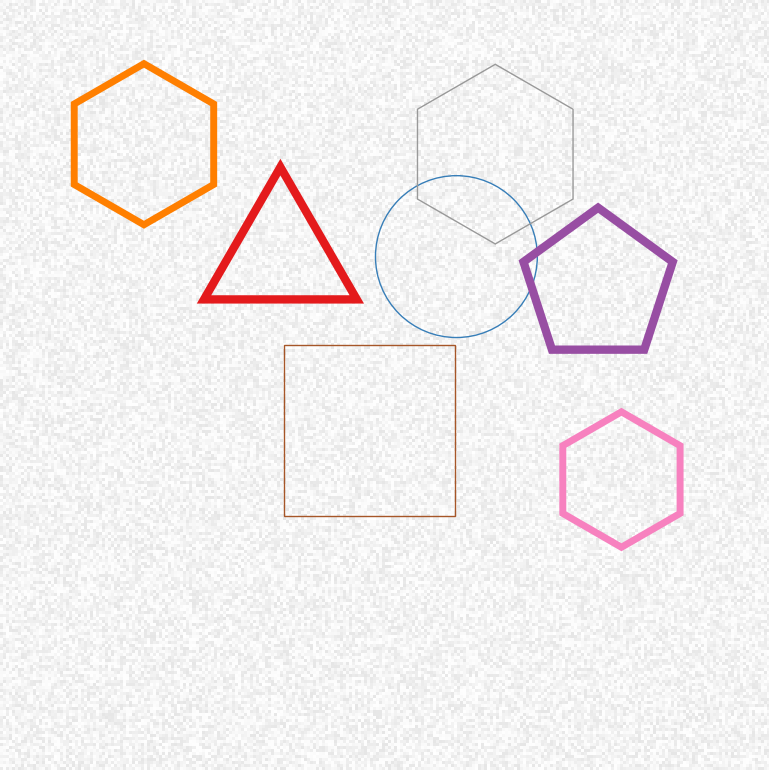[{"shape": "triangle", "thickness": 3, "radius": 0.57, "center": [0.364, 0.668]}, {"shape": "circle", "thickness": 0.5, "radius": 0.53, "center": [0.593, 0.667]}, {"shape": "pentagon", "thickness": 3, "radius": 0.51, "center": [0.777, 0.628]}, {"shape": "hexagon", "thickness": 2.5, "radius": 0.52, "center": [0.187, 0.813]}, {"shape": "square", "thickness": 0.5, "radius": 0.55, "center": [0.48, 0.441]}, {"shape": "hexagon", "thickness": 2.5, "radius": 0.44, "center": [0.807, 0.377]}, {"shape": "hexagon", "thickness": 0.5, "radius": 0.58, "center": [0.643, 0.8]}]